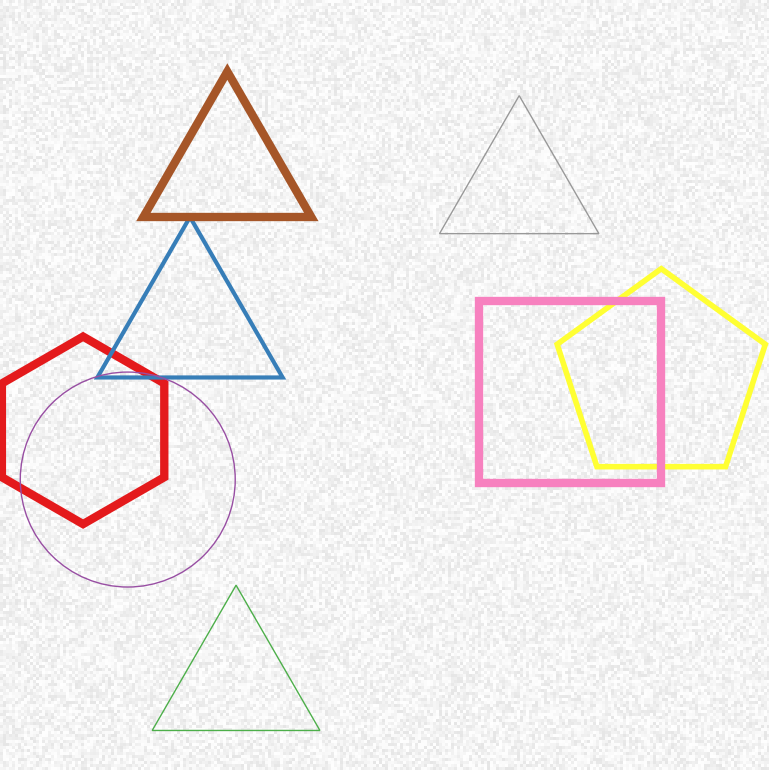[{"shape": "hexagon", "thickness": 3, "radius": 0.61, "center": [0.108, 0.441]}, {"shape": "triangle", "thickness": 1.5, "radius": 0.69, "center": [0.247, 0.579]}, {"shape": "triangle", "thickness": 0.5, "radius": 0.63, "center": [0.307, 0.114]}, {"shape": "circle", "thickness": 0.5, "radius": 0.7, "center": [0.166, 0.377]}, {"shape": "pentagon", "thickness": 2, "radius": 0.71, "center": [0.859, 0.509]}, {"shape": "triangle", "thickness": 3, "radius": 0.63, "center": [0.295, 0.781]}, {"shape": "square", "thickness": 3, "radius": 0.59, "center": [0.74, 0.491]}, {"shape": "triangle", "thickness": 0.5, "radius": 0.6, "center": [0.674, 0.756]}]